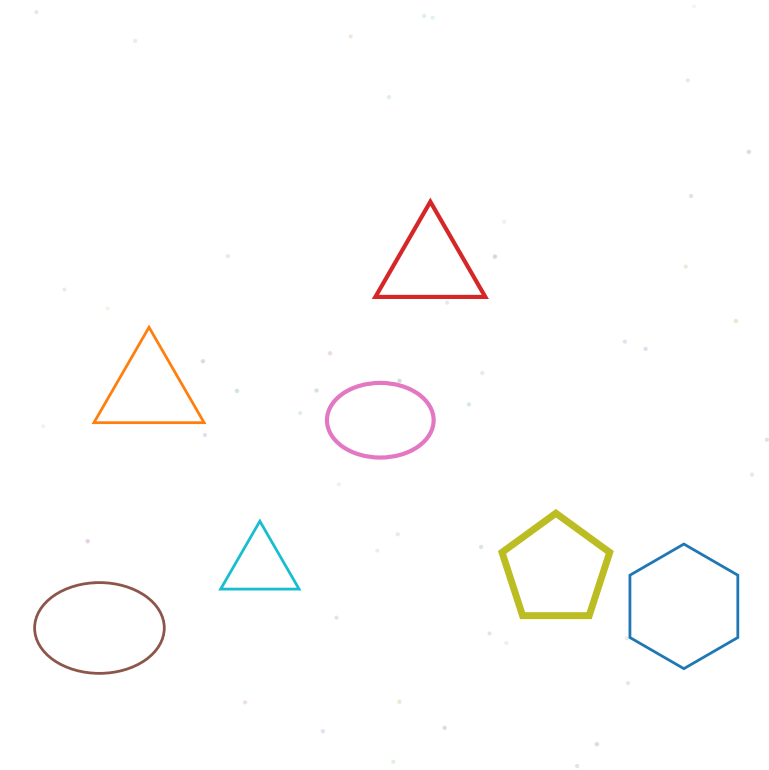[{"shape": "hexagon", "thickness": 1, "radius": 0.4, "center": [0.888, 0.213]}, {"shape": "triangle", "thickness": 1, "radius": 0.41, "center": [0.194, 0.492]}, {"shape": "triangle", "thickness": 1.5, "radius": 0.41, "center": [0.559, 0.656]}, {"shape": "oval", "thickness": 1, "radius": 0.42, "center": [0.129, 0.184]}, {"shape": "oval", "thickness": 1.5, "radius": 0.35, "center": [0.494, 0.454]}, {"shape": "pentagon", "thickness": 2.5, "radius": 0.37, "center": [0.722, 0.26]}, {"shape": "triangle", "thickness": 1, "radius": 0.29, "center": [0.337, 0.264]}]